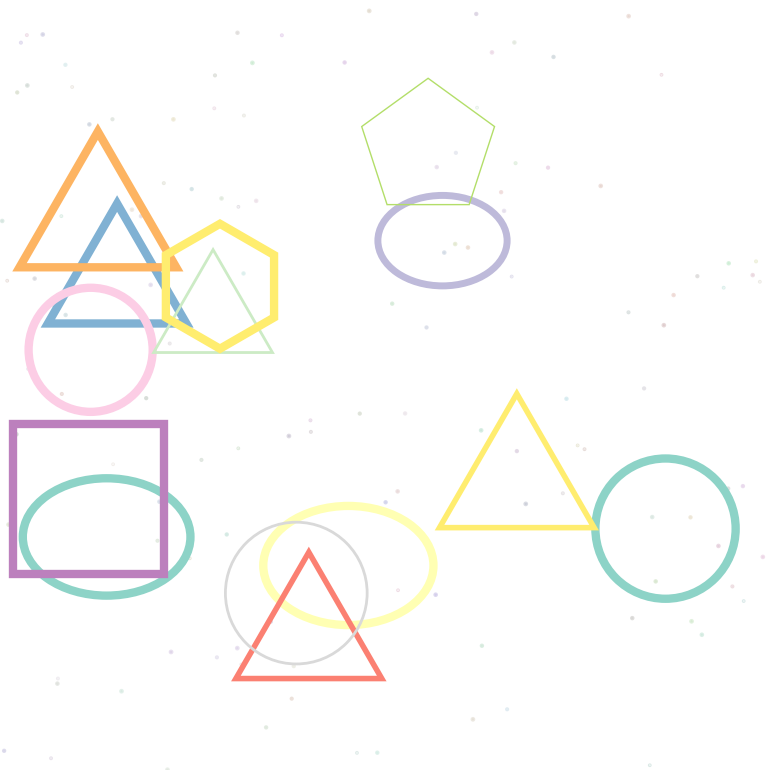[{"shape": "oval", "thickness": 3, "radius": 0.54, "center": [0.138, 0.303]}, {"shape": "circle", "thickness": 3, "radius": 0.46, "center": [0.864, 0.313]}, {"shape": "oval", "thickness": 3, "radius": 0.55, "center": [0.452, 0.266]}, {"shape": "oval", "thickness": 2.5, "radius": 0.42, "center": [0.575, 0.687]}, {"shape": "triangle", "thickness": 2, "radius": 0.55, "center": [0.401, 0.173]}, {"shape": "triangle", "thickness": 3, "radius": 0.52, "center": [0.152, 0.632]}, {"shape": "triangle", "thickness": 3, "radius": 0.59, "center": [0.127, 0.712]}, {"shape": "pentagon", "thickness": 0.5, "radius": 0.45, "center": [0.556, 0.808]}, {"shape": "circle", "thickness": 3, "radius": 0.4, "center": [0.118, 0.546]}, {"shape": "circle", "thickness": 1, "radius": 0.46, "center": [0.385, 0.23]}, {"shape": "square", "thickness": 3, "radius": 0.49, "center": [0.115, 0.352]}, {"shape": "triangle", "thickness": 1, "radius": 0.45, "center": [0.277, 0.587]}, {"shape": "hexagon", "thickness": 3, "radius": 0.41, "center": [0.286, 0.628]}, {"shape": "triangle", "thickness": 2, "radius": 0.58, "center": [0.671, 0.373]}]